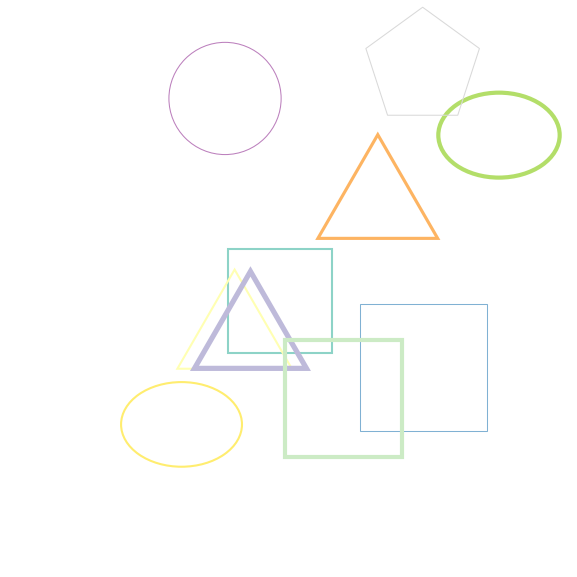[{"shape": "square", "thickness": 1, "radius": 0.45, "center": [0.485, 0.478]}, {"shape": "triangle", "thickness": 1, "radius": 0.57, "center": [0.406, 0.418]}, {"shape": "triangle", "thickness": 2.5, "radius": 0.56, "center": [0.434, 0.417]}, {"shape": "square", "thickness": 0.5, "radius": 0.55, "center": [0.734, 0.363]}, {"shape": "triangle", "thickness": 1.5, "radius": 0.6, "center": [0.654, 0.646]}, {"shape": "oval", "thickness": 2, "radius": 0.53, "center": [0.864, 0.765]}, {"shape": "pentagon", "thickness": 0.5, "radius": 0.52, "center": [0.732, 0.883]}, {"shape": "circle", "thickness": 0.5, "radius": 0.49, "center": [0.39, 0.829]}, {"shape": "square", "thickness": 2, "radius": 0.51, "center": [0.595, 0.308]}, {"shape": "oval", "thickness": 1, "radius": 0.52, "center": [0.314, 0.264]}]